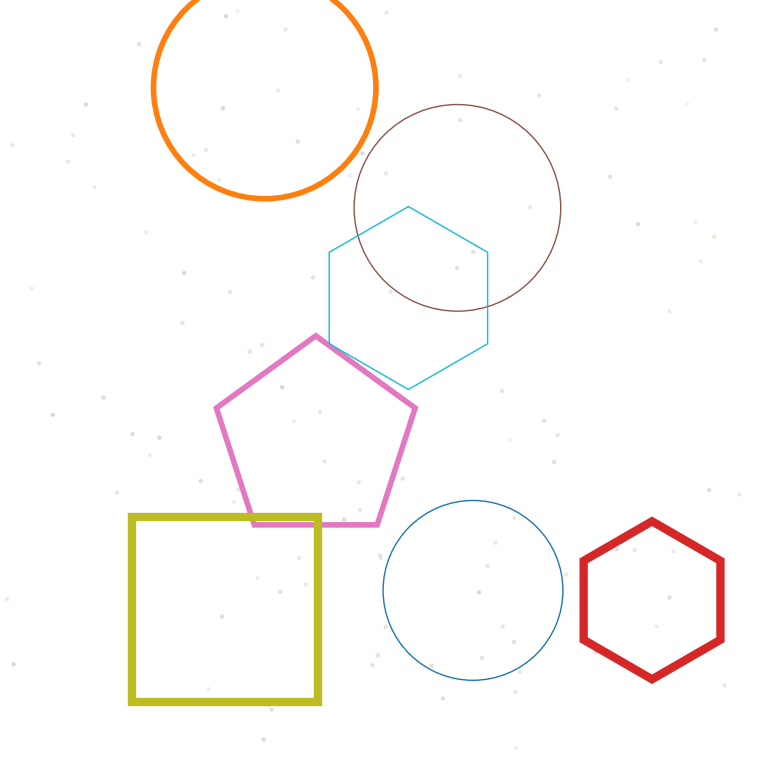[{"shape": "circle", "thickness": 0.5, "radius": 0.58, "center": [0.614, 0.233]}, {"shape": "circle", "thickness": 2, "radius": 0.72, "center": [0.344, 0.886]}, {"shape": "hexagon", "thickness": 3, "radius": 0.51, "center": [0.847, 0.22]}, {"shape": "circle", "thickness": 0.5, "radius": 0.67, "center": [0.594, 0.73]}, {"shape": "pentagon", "thickness": 2, "radius": 0.68, "center": [0.41, 0.428]}, {"shape": "square", "thickness": 3, "radius": 0.6, "center": [0.293, 0.208]}, {"shape": "hexagon", "thickness": 0.5, "radius": 0.59, "center": [0.53, 0.613]}]